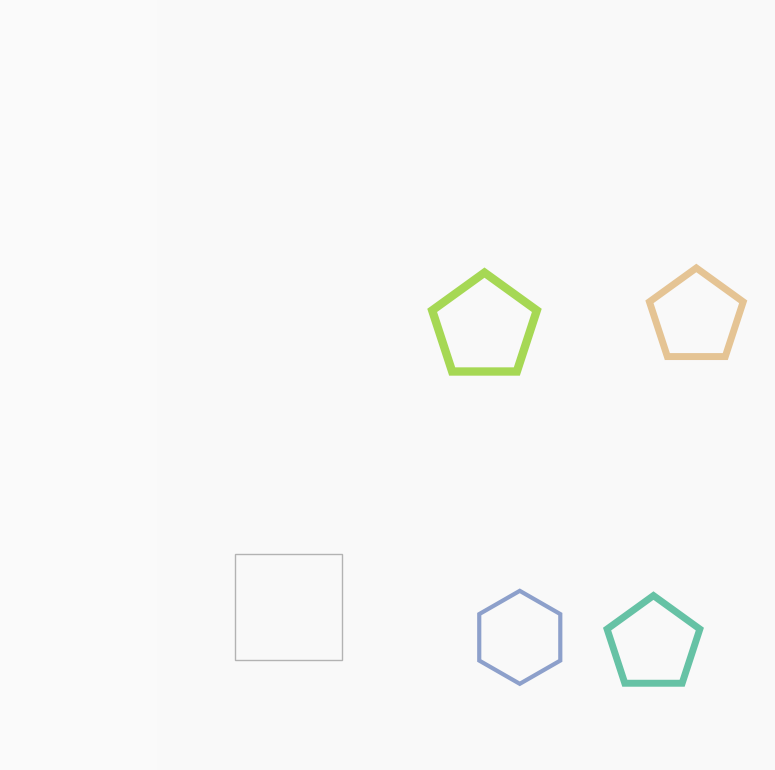[{"shape": "pentagon", "thickness": 2.5, "radius": 0.31, "center": [0.843, 0.164]}, {"shape": "hexagon", "thickness": 1.5, "radius": 0.3, "center": [0.671, 0.172]}, {"shape": "pentagon", "thickness": 3, "radius": 0.35, "center": [0.625, 0.575]}, {"shape": "pentagon", "thickness": 2.5, "radius": 0.32, "center": [0.898, 0.588]}, {"shape": "square", "thickness": 0.5, "radius": 0.35, "center": [0.373, 0.212]}]